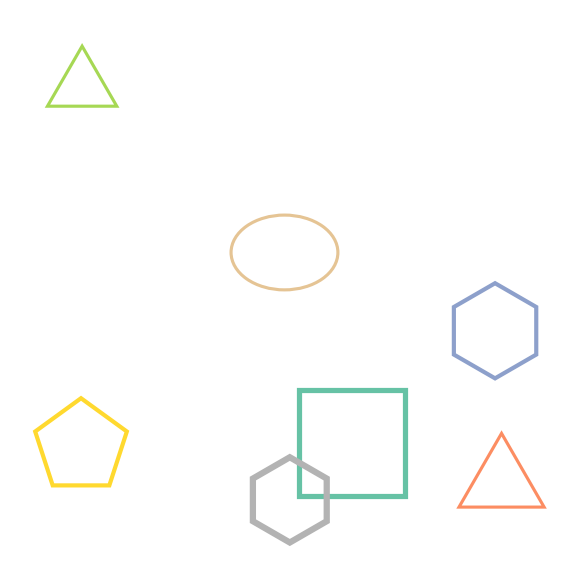[{"shape": "square", "thickness": 2.5, "radius": 0.46, "center": [0.609, 0.232]}, {"shape": "triangle", "thickness": 1.5, "radius": 0.43, "center": [0.868, 0.164]}, {"shape": "hexagon", "thickness": 2, "radius": 0.41, "center": [0.857, 0.426]}, {"shape": "triangle", "thickness": 1.5, "radius": 0.35, "center": [0.142, 0.85]}, {"shape": "pentagon", "thickness": 2, "radius": 0.42, "center": [0.14, 0.226]}, {"shape": "oval", "thickness": 1.5, "radius": 0.46, "center": [0.493, 0.562]}, {"shape": "hexagon", "thickness": 3, "radius": 0.37, "center": [0.502, 0.134]}]